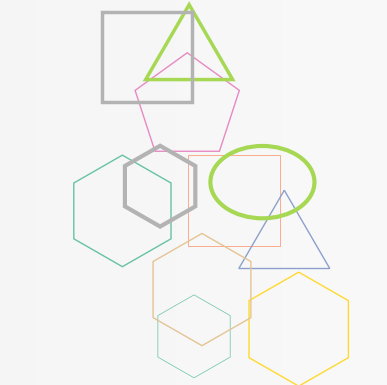[{"shape": "hexagon", "thickness": 0.5, "radius": 0.54, "center": [0.501, 0.126]}, {"shape": "hexagon", "thickness": 1, "radius": 0.72, "center": [0.316, 0.452]}, {"shape": "square", "thickness": 0.5, "radius": 0.59, "center": [0.604, 0.479]}, {"shape": "triangle", "thickness": 1, "radius": 0.68, "center": [0.734, 0.37]}, {"shape": "pentagon", "thickness": 1, "radius": 0.71, "center": [0.483, 0.722]}, {"shape": "oval", "thickness": 3, "radius": 0.67, "center": [0.677, 0.527]}, {"shape": "triangle", "thickness": 2.5, "radius": 0.65, "center": [0.488, 0.858]}, {"shape": "hexagon", "thickness": 1, "radius": 0.74, "center": [0.771, 0.145]}, {"shape": "hexagon", "thickness": 1, "radius": 0.73, "center": [0.521, 0.248]}, {"shape": "square", "thickness": 2.5, "radius": 0.58, "center": [0.379, 0.852]}, {"shape": "hexagon", "thickness": 3, "radius": 0.52, "center": [0.413, 0.516]}]